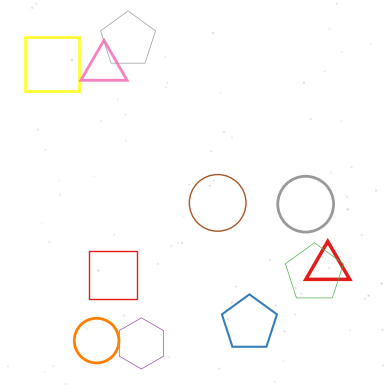[{"shape": "triangle", "thickness": 2.5, "radius": 0.33, "center": [0.851, 0.307]}, {"shape": "square", "thickness": 1, "radius": 0.31, "center": [0.293, 0.286]}, {"shape": "pentagon", "thickness": 1.5, "radius": 0.38, "center": [0.648, 0.16]}, {"shape": "pentagon", "thickness": 0.5, "radius": 0.4, "center": [0.817, 0.29]}, {"shape": "hexagon", "thickness": 0.5, "radius": 0.33, "center": [0.367, 0.108]}, {"shape": "circle", "thickness": 2, "radius": 0.29, "center": [0.251, 0.115]}, {"shape": "square", "thickness": 2, "radius": 0.35, "center": [0.136, 0.834]}, {"shape": "circle", "thickness": 1, "radius": 0.37, "center": [0.565, 0.473]}, {"shape": "triangle", "thickness": 2, "radius": 0.35, "center": [0.27, 0.826]}, {"shape": "pentagon", "thickness": 0.5, "radius": 0.38, "center": [0.333, 0.897]}, {"shape": "circle", "thickness": 2, "radius": 0.36, "center": [0.794, 0.47]}]